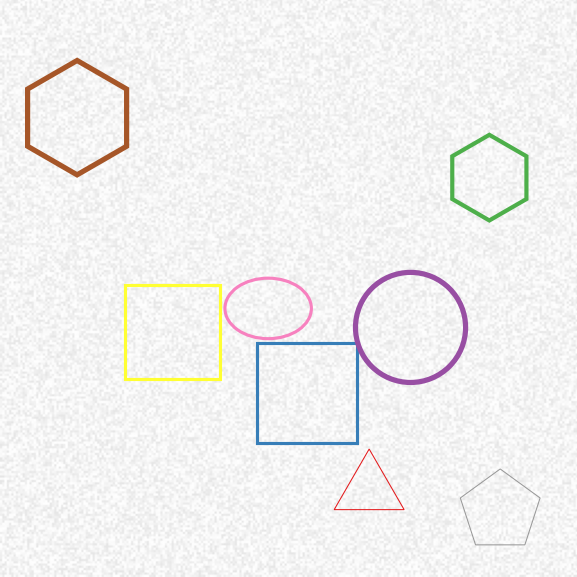[{"shape": "triangle", "thickness": 0.5, "radius": 0.35, "center": [0.639, 0.152]}, {"shape": "square", "thickness": 1.5, "radius": 0.43, "center": [0.531, 0.319]}, {"shape": "hexagon", "thickness": 2, "radius": 0.37, "center": [0.847, 0.692]}, {"shape": "circle", "thickness": 2.5, "radius": 0.48, "center": [0.711, 0.432]}, {"shape": "square", "thickness": 1.5, "radius": 0.41, "center": [0.299, 0.424]}, {"shape": "hexagon", "thickness": 2.5, "radius": 0.49, "center": [0.134, 0.795]}, {"shape": "oval", "thickness": 1.5, "radius": 0.37, "center": [0.464, 0.465]}, {"shape": "pentagon", "thickness": 0.5, "radius": 0.36, "center": [0.866, 0.114]}]